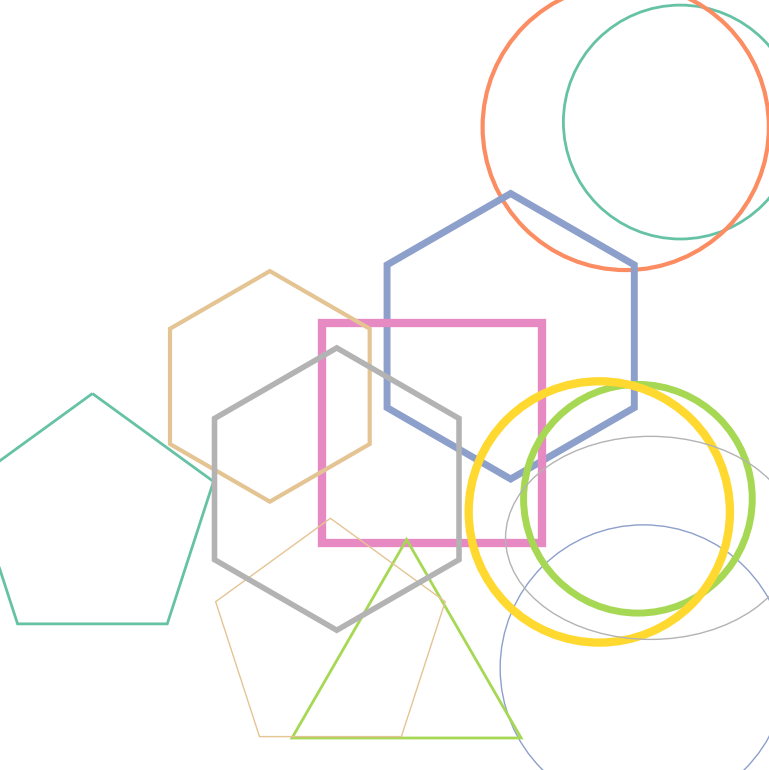[{"shape": "pentagon", "thickness": 1, "radius": 0.83, "center": [0.12, 0.324]}, {"shape": "circle", "thickness": 1, "radius": 0.76, "center": [0.884, 0.841]}, {"shape": "circle", "thickness": 1.5, "radius": 0.93, "center": [0.813, 0.835]}, {"shape": "circle", "thickness": 0.5, "radius": 0.93, "center": [0.836, 0.132]}, {"shape": "hexagon", "thickness": 2.5, "radius": 0.93, "center": [0.663, 0.563]}, {"shape": "square", "thickness": 3, "radius": 0.71, "center": [0.561, 0.438]}, {"shape": "circle", "thickness": 2.5, "radius": 0.74, "center": [0.828, 0.352]}, {"shape": "triangle", "thickness": 1, "radius": 0.86, "center": [0.528, 0.127]}, {"shape": "circle", "thickness": 3, "radius": 0.85, "center": [0.778, 0.335]}, {"shape": "pentagon", "thickness": 0.5, "radius": 0.78, "center": [0.429, 0.17]}, {"shape": "hexagon", "thickness": 1.5, "radius": 0.75, "center": [0.35, 0.498]}, {"shape": "hexagon", "thickness": 2, "radius": 0.92, "center": [0.437, 0.365]}, {"shape": "oval", "thickness": 0.5, "radius": 0.94, "center": [0.845, 0.301]}]